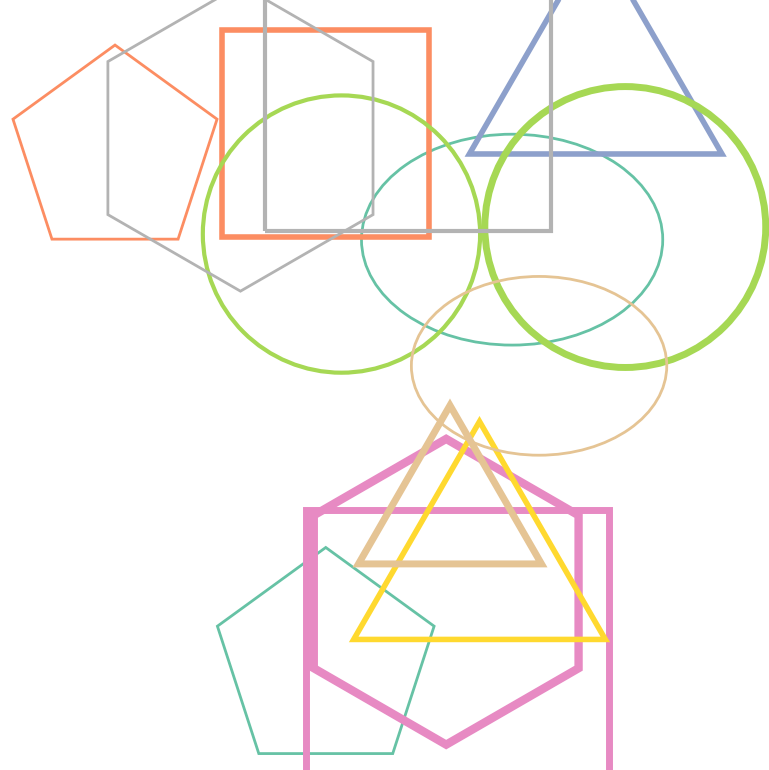[{"shape": "pentagon", "thickness": 1, "radius": 0.74, "center": [0.423, 0.141]}, {"shape": "oval", "thickness": 1, "radius": 0.98, "center": [0.665, 0.689]}, {"shape": "square", "thickness": 2, "radius": 0.67, "center": [0.423, 0.826]}, {"shape": "pentagon", "thickness": 1, "radius": 0.7, "center": [0.149, 0.802]}, {"shape": "triangle", "thickness": 2, "radius": 0.95, "center": [0.774, 0.895]}, {"shape": "square", "thickness": 2.5, "radius": 0.98, "center": [0.594, 0.141]}, {"shape": "hexagon", "thickness": 3, "radius": 0.99, "center": [0.579, 0.231]}, {"shape": "circle", "thickness": 1.5, "radius": 0.9, "center": [0.443, 0.696]}, {"shape": "circle", "thickness": 2.5, "radius": 0.91, "center": [0.812, 0.705]}, {"shape": "triangle", "thickness": 2, "radius": 0.94, "center": [0.623, 0.264]}, {"shape": "oval", "thickness": 1, "radius": 0.83, "center": [0.7, 0.525]}, {"shape": "triangle", "thickness": 2.5, "radius": 0.69, "center": [0.584, 0.336]}, {"shape": "square", "thickness": 1.5, "radius": 0.93, "center": [0.53, 0.886]}, {"shape": "hexagon", "thickness": 1, "radius": 0.99, "center": [0.312, 0.821]}]